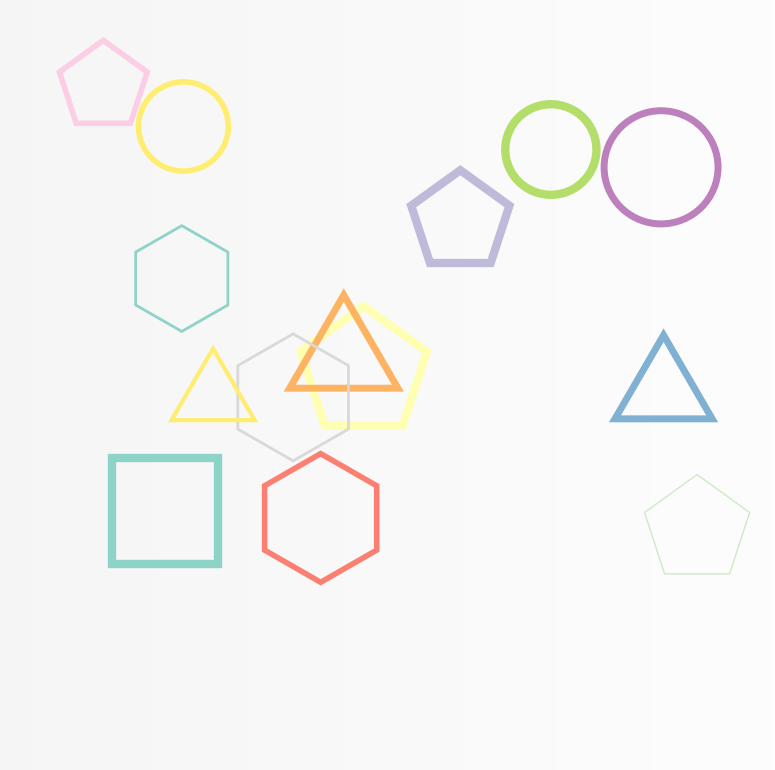[{"shape": "square", "thickness": 3, "radius": 0.34, "center": [0.213, 0.336]}, {"shape": "hexagon", "thickness": 1, "radius": 0.34, "center": [0.235, 0.638]}, {"shape": "pentagon", "thickness": 3, "radius": 0.43, "center": [0.469, 0.517]}, {"shape": "pentagon", "thickness": 3, "radius": 0.33, "center": [0.594, 0.712]}, {"shape": "hexagon", "thickness": 2, "radius": 0.42, "center": [0.414, 0.327]}, {"shape": "triangle", "thickness": 2.5, "radius": 0.36, "center": [0.856, 0.492]}, {"shape": "triangle", "thickness": 2.5, "radius": 0.4, "center": [0.444, 0.536]}, {"shape": "circle", "thickness": 3, "radius": 0.29, "center": [0.711, 0.806]}, {"shape": "pentagon", "thickness": 2, "radius": 0.3, "center": [0.133, 0.888]}, {"shape": "hexagon", "thickness": 1, "radius": 0.41, "center": [0.378, 0.484]}, {"shape": "circle", "thickness": 2.5, "radius": 0.37, "center": [0.853, 0.783]}, {"shape": "pentagon", "thickness": 0.5, "radius": 0.36, "center": [0.899, 0.312]}, {"shape": "circle", "thickness": 2, "radius": 0.29, "center": [0.237, 0.836]}, {"shape": "triangle", "thickness": 1.5, "radius": 0.31, "center": [0.275, 0.485]}]